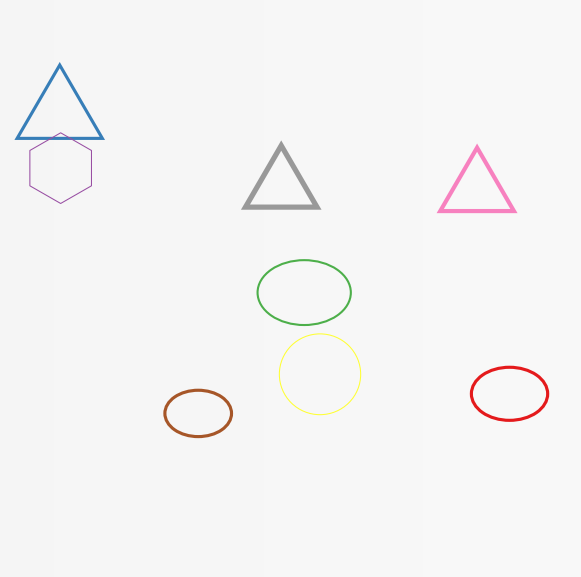[{"shape": "oval", "thickness": 1.5, "radius": 0.33, "center": [0.877, 0.317]}, {"shape": "triangle", "thickness": 1.5, "radius": 0.42, "center": [0.103, 0.802]}, {"shape": "oval", "thickness": 1, "radius": 0.4, "center": [0.523, 0.492]}, {"shape": "hexagon", "thickness": 0.5, "radius": 0.31, "center": [0.104, 0.708]}, {"shape": "circle", "thickness": 0.5, "radius": 0.35, "center": [0.551, 0.351]}, {"shape": "oval", "thickness": 1.5, "radius": 0.29, "center": [0.341, 0.283]}, {"shape": "triangle", "thickness": 2, "radius": 0.37, "center": [0.821, 0.67]}, {"shape": "triangle", "thickness": 2.5, "radius": 0.36, "center": [0.484, 0.676]}]